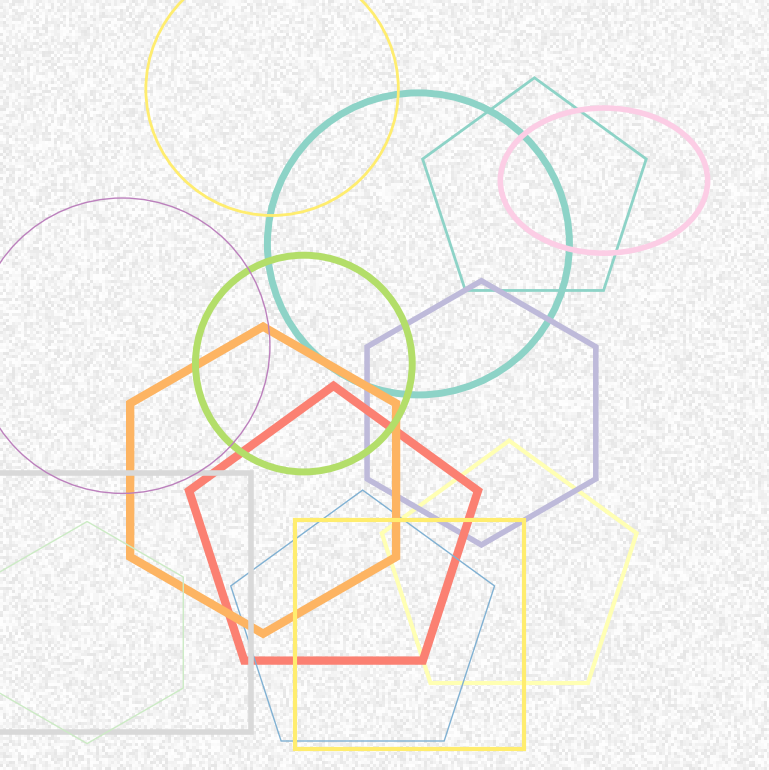[{"shape": "circle", "thickness": 2.5, "radius": 0.98, "center": [0.543, 0.683]}, {"shape": "pentagon", "thickness": 1, "radius": 0.76, "center": [0.694, 0.746]}, {"shape": "pentagon", "thickness": 1.5, "radius": 0.87, "center": [0.661, 0.254]}, {"shape": "hexagon", "thickness": 2, "radius": 0.86, "center": [0.625, 0.464]}, {"shape": "pentagon", "thickness": 3, "radius": 0.99, "center": [0.433, 0.302]}, {"shape": "pentagon", "thickness": 0.5, "radius": 0.9, "center": [0.471, 0.183]}, {"shape": "hexagon", "thickness": 3, "radius": 1.0, "center": [0.342, 0.376]}, {"shape": "circle", "thickness": 2.5, "radius": 0.7, "center": [0.395, 0.528]}, {"shape": "oval", "thickness": 2, "radius": 0.67, "center": [0.784, 0.765]}, {"shape": "square", "thickness": 2, "radius": 0.84, "center": [0.157, 0.217]}, {"shape": "circle", "thickness": 0.5, "radius": 0.96, "center": [0.159, 0.551]}, {"shape": "hexagon", "thickness": 0.5, "radius": 0.72, "center": [0.113, 0.179]}, {"shape": "circle", "thickness": 1, "radius": 0.82, "center": [0.353, 0.884]}, {"shape": "square", "thickness": 1.5, "radius": 0.74, "center": [0.531, 0.176]}]